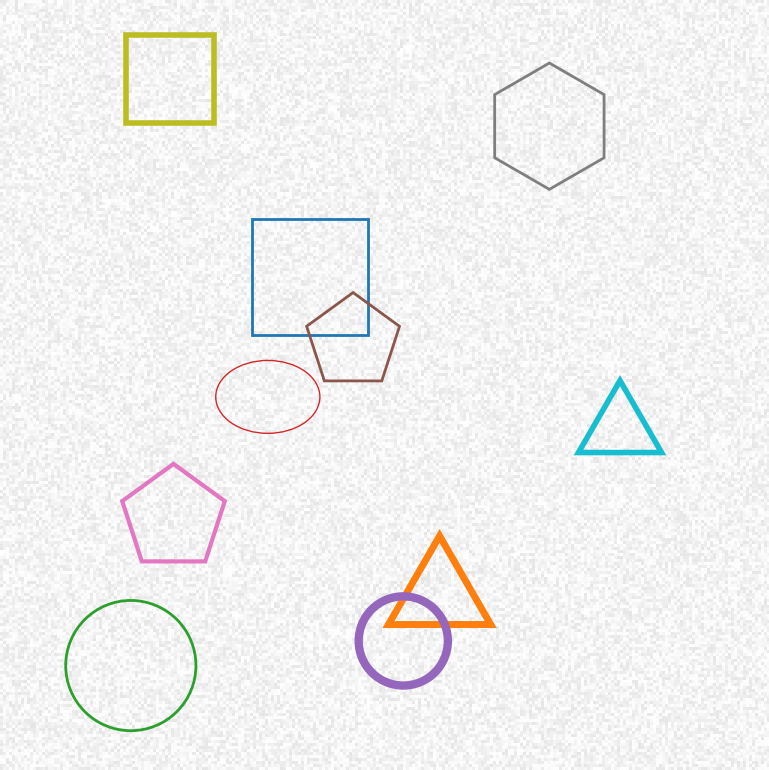[{"shape": "square", "thickness": 1, "radius": 0.38, "center": [0.403, 0.641]}, {"shape": "triangle", "thickness": 2.5, "radius": 0.38, "center": [0.571, 0.227]}, {"shape": "circle", "thickness": 1, "radius": 0.42, "center": [0.17, 0.136]}, {"shape": "oval", "thickness": 0.5, "radius": 0.34, "center": [0.348, 0.485]}, {"shape": "circle", "thickness": 3, "radius": 0.29, "center": [0.524, 0.168]}, {"shape": "pentagon", "thickness": 1, "radius": 0.32, "center": [0.459, 0.557]}, {"shape": "pentagon", "thickness": 1.5, "radius": 0.35, "center": [0.225, 0.328]}, {"shape": "hexagon", "thickness": 1, "radius": 0.41, "center": [0.713, 0.836]}, {"shape": "square", "thickness": 2, "radius": 0.29, "center": [0.221, 0.897]}, {"shape": "triangle", "thickness": 2, "radius": 0.31, "center": [0.805, 0.443]}]